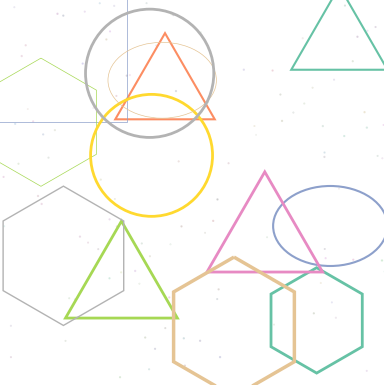[{"shape": "hexagon", "thickness": 2, "radius": 0.68, "center": [0.822, 0.168]}, {"shape": "triangle", "thickness": 1.5, "radius": 0.72, "center": [0.881, 0.891]}, {"shape": "triangle", "thickness": 1.5, "radius": 0.75, "center": [0.429, 0.765]}, {"shape": "square", "thickness": 0.5, "radius": 0.88, "center": [0.154, 0.86]}, {"shape": "oval", "thickness": 1.5, "radius": 0.74, "center": [0.858, 0.413]}, {"shape": "triangle", "thickness": 2, "radius": 0.87, "center": [0.688, 0.38]}, {"shape": "triangle", "thickness": 2, "radius": 0.84, "center": [0.315, 0.258]}, {"shape": "hexagon", "thickness": 0.5, "radius": 0.83, "center": [0.106, 0.683]}, {"shape": "circle", "thickness": 2, "radius": 0.79, "center": [0.394, 0.596]}, {"shape": "hexagon", "thickness": 2.5, "radius": 0.91, "center": [0.608, 0.151]}, {"shape": "oval", "thickness": 0.5, "radius": 0.7, "center": [0.421, 0.792]}, {"shape": "hexagon", "thickness": 1, "radius": 0.9, "center": [0.165, 0.336]}, {"shape": "circle", "thickness": 2, "radius": 0.83, "center": [0.389, 0.81]}]